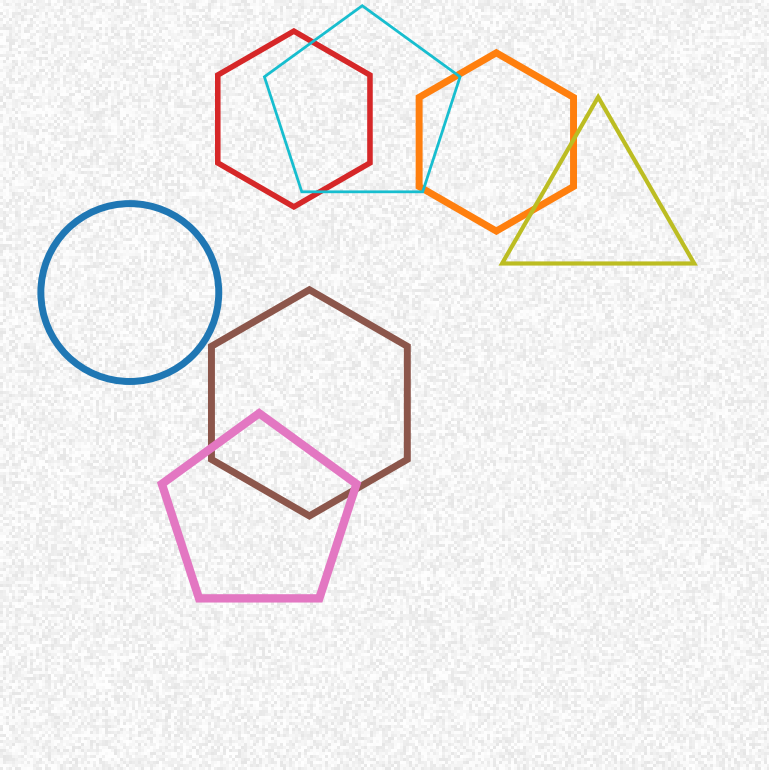[{"shape": "circle", "thickness": 2.5, "radius": 0.58, "center": [0.169, 0.62]}, {"shape": "hexagon", "thickness": 2.5, "radius": 0.58, "center": [0.645, 0.816]}, {"shape": "hexagon", "thickness": 2, "radius": 0.57, "center": [0.382, 0.845]}, {"shape": "hexagon", "thickness": 2.5, "radius": 0.73, "center": [0.402, 0.477]}, {"shape": "pentagon", "thickness": 3, "radius": 0.66, "center": [0.337, 0.33]}, {"shape": "triangle", "thickness": 1.5, "radius": 0.72, "center": [0.777, 0.73]}, {"shape": "pentagon", "thickness": 1, "radius": 0.67, "center": [0.47, 0.859]}]